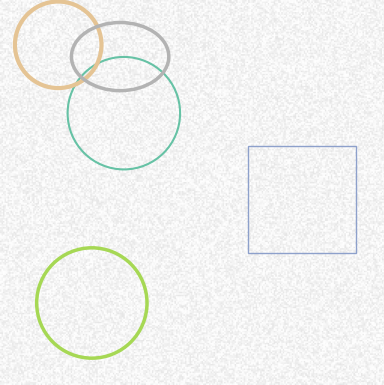[{"shape": "circle", "thickness": 1.5, "radius": 0.73, "center": [0.322, 0.706]}, {"shape": "square", "thickness": 1, "radius": 0.7, "center": [0.785, 0.483]}, {"shape": "circle", "thickness": 2.5, "radius": 0.72, "center": [0.239, 0.213]}, {"shape": "circle", "thickness": 3, "radius": 0.56, "center": [0.151, 0.884]}, {"shape": "oval", "thickness": 2.5, "radius": 0.63, "center": [0.312, 0.853]}]